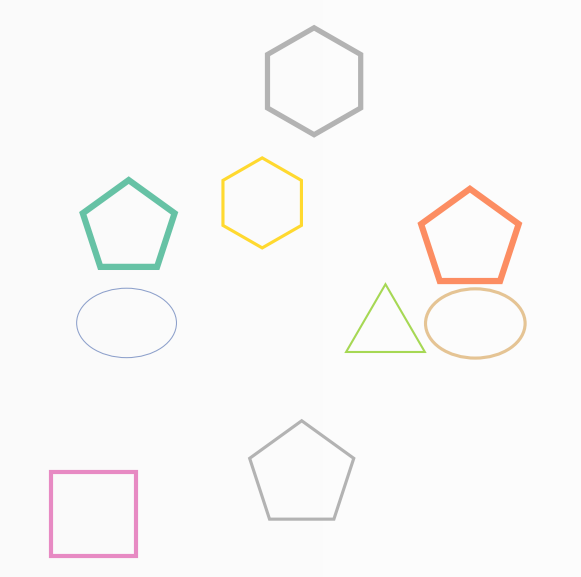[{"shape": "pentagon", "thickness": 3, "radius": 0.42, "center": [0.221, 0.604]}, {"shape": "pentagon", "thickness": 3, "radius": 0.44, "center": [0.808, 0.584]}, {"shape": "oval", "thickness": 0.5, "radius": 0.43, "center": [0.218, 0.44]}, {"shape": "square", "thickness": 2, "radius": 0.36, "center": [0.16, 0.11]}, {"shape": "triangle", "thickness": 1, "radius": 0.39, "center": [0.663, 0.429]}, {"shape": "hexagon", "thickness": 1.5, "radius": 0.39, "center": [0.451, 0.648]}, {"shape": "oval", "thickness": 1.5, "radius": 0.43, "center": [0.818, 0.439]}, {"shape": "pentagon", "thickness": 1.5, "radius": 0.47, "center": [0.519, 0.176]}, {"shape": "hexagon", "thickness": 2.5, "radius": 0.46, "center": [0.54, 0.858]}]